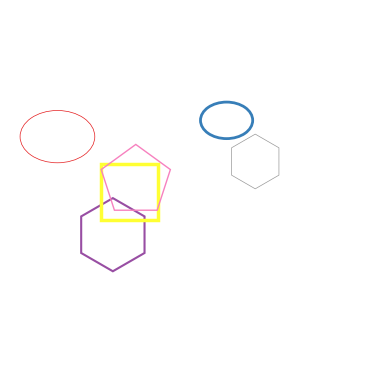[{"shape": "oval", "thickness": 0.5, "radius": 0.49, "center": [0.149, 0.645]}, {"shape": "oval", "thickness": 2, "radius": 0.34, "center": [0.589, 0.687]}, {"shape": "hexagon", "thickness": 1.5, "radius": 0.48, "center": [0.293, 0.39]}, {"shape": "square", "thickness": 2.5, "radius": 0.37, "center": [0.336, 0.501]}, {"shape": "pentagon", "thickness": 1, "radius": 0.47, "center": [0.353, 0.53]}, {"shape": "hexagon", "thickness": 0.5, "radius": 0.36, "center": [0.663, 0.581]}]